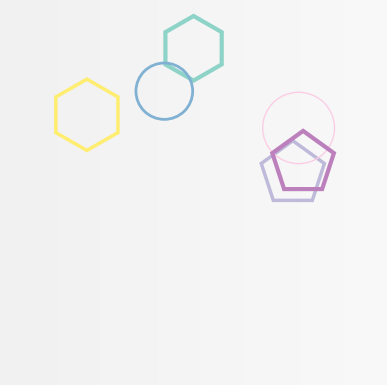[{"shape": "hexagon", "thickness": 3, "radius": 0.42, "center": [0.5, 0.875]}, {"shape": "pentagon", "thickness": 2.5, "radius": 0.43, "center": [0.756, 0.549]}, {"shape": "circle", "thickness": 2, "radius": 0.37, "center": [0.424, 0.763]}, {"shape": "circle", "thickness": 1, "radius": 0.46, "center": [0.771, 0.668]}, {"shape": "pentagon", "thickness": 3, "radius": 0.42, "center": [0.782, 0.576]}, {"shape": "hexagon", "thickness": 2.5, "radius": 0.46, "center": [0.224, 0.702]}]